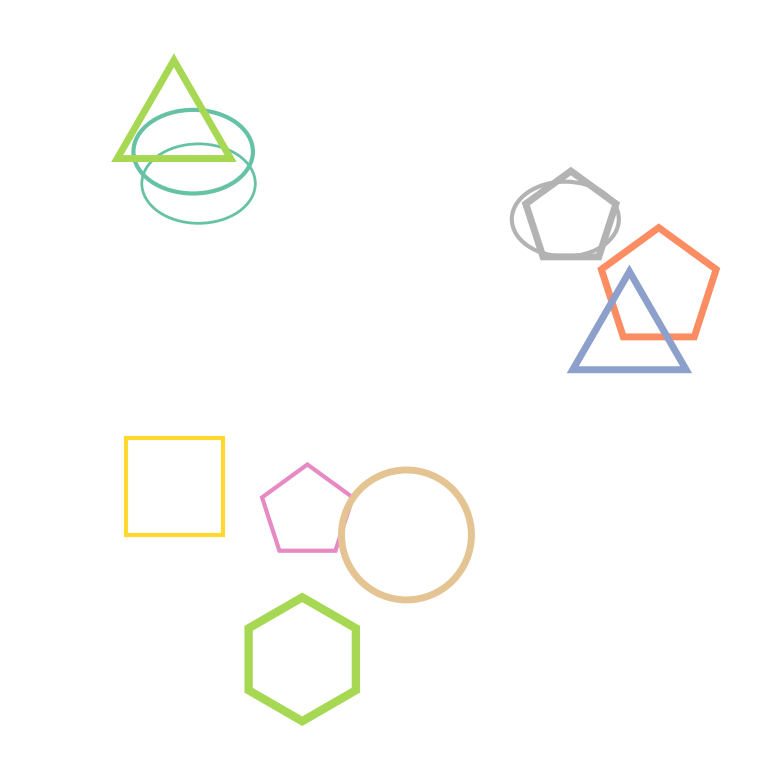[{"shape": "oval", "thickness": 1.5, "radius": 0.39, "center": [0.251, 0.803]}, {"shape": "oval", "thickness": 1, "radius": 0.37, "center": [0.258, 0.762]}, {"shape": "pentagon", "thickness": 2.5, "radius": 0.39, "center": [0.856, 0.626]}, {"shape": "triangle", "thickness": 2.5, "radius": 0.43, "center": [0.817, 0.562]}, {"shape": "pentagon", "thickness": 1.5, "radius": 0.31, "center": [0.399, 0.335]}, {"shape": "triangle", "thickness": 2.5, "radius": 0.43, "center": [0.226, 0.837]}, {"shape": "hexagon", "thickness": 3, "radius": 0.4, "center": [0.393, 0.144]}, {"shape": "square", "thickness": 1.5, "radius": 0.32, "center": [0.227, 0.368]}, {"shape": "circle", "thickness": 2.5, "radius": 0.42, "center": [0.528, 0.305]}, {"shape": "pentagon", "thickness": 2.5, "radius": 0.31, "center": [0.741, 0.716]}, {"shape": "oval", "thickness": 1.5, "radius": 0.35, "center": [0.734, 0.715]}]